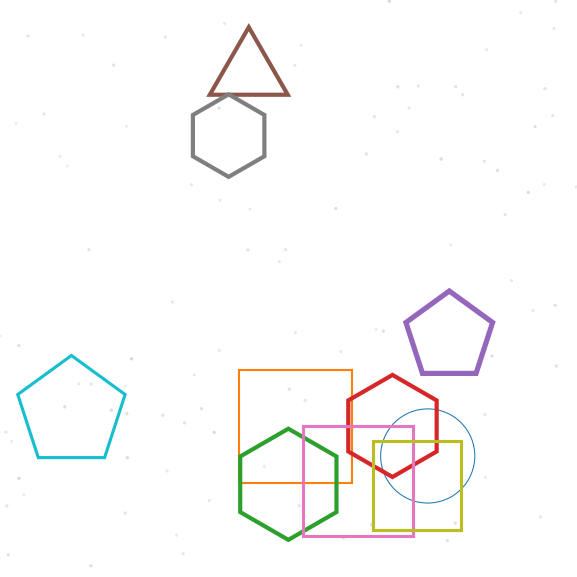[{"shape": "circle", "thickness": 0.5, "radius": 0.41, "center": [0.741, 0.21]}, {"shape": "square", "thickness": 1, "radius": 0.49, "center": [0.512, 0.26]}, {"shape": "hexagon", "thickness": 2, "radius": 0.48, "center": [0.499, 0.161]}, {"shape": "hexagon", "thickness": 2, "radius": 0.44, "center": [0.68, 0.262]}, {"shape": "pentagon", "thickness": 2.5, "radius": 0.39, "center": [0.778, 0.416]}, {"shape": "triangle", "thickness": 2, "radius": 0.39, "center": [0.431, 0.874]}, {"shape": "square", "thickness": 1.5, "radius": 0.48, "center": [0.619, 0.165]}, {"shape": "hexagon", "thickness": 2, "radius": 0.36, "center": [0.396, 0.764]}, {"shape": "square", "thickness": 1.5, "radius": 0.38, "center": [0.722, 0.158]}, {"shape": "pentagon", "thickness": 1.5, "radius": 0.49, "center": [0.124, 0.286]}]